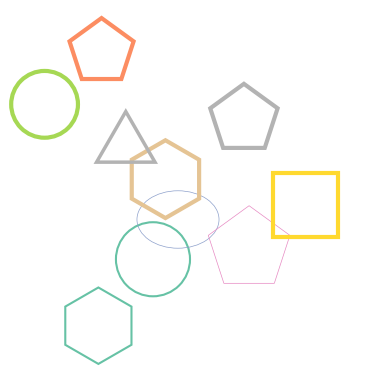[{"shape": "circle", "thickness": 1.5, "radius": 0.48, "center": [0.397, 0.327]}, {"shape": "hexagon", "thickness": 1.5, "radius": 0.5, "center": [0.256, 0.154]}, {"shape": "pentagon", "thickness": 3, "radius": 0.44, "center": [0.264, 0.866]}, {"shape": "oval", "thickness": 0.5, "radius": 0.53, "center": [0.462, 0.43]}, {"shape": "pentagon", "thickness": 0.5, "radius": 0.56, "center": [0.647, 0.354]}, {"shape": "circle", "thickness": 3, "radius": 0.43, "center": [0.116, 0.729]}, {"shape": "square", "thickness": 3, "radius": 0.42, "center": [0.794, 0.468]}, {"shape": "hexagon", "thickness": 3, "radius": 0.51, "center": [0.43, 0.535]}, {"shape": "pentagon", "thickness": 3, "radius": 0.46, "center": [0.634, 0.69]}, {"shape": "triangle", "thickness": 2.5, "radius": 0.44, "center": [0.327, 0.623]}]